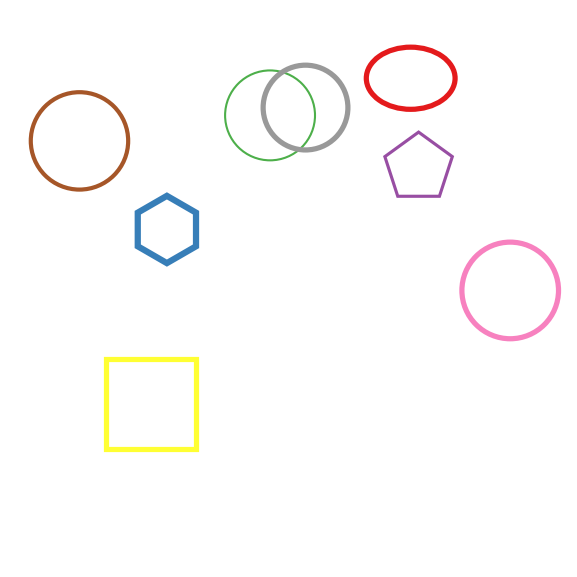[{"shape": "oval", "thickness": 2.5, "radius": 0.38, "center": [0.711, 0.864]}, {"shape": "hexagon", "thickness": 3, "radius": 0.29, "center": [0.289, 0.602]}, {"shape": "circle", "thickness": 1, "radius": 0.39, "center": [0.468, 0.799]}, {"shape": "pentagon", "thickness": 1.5, "radius": 0.31, "center": [0.725, 0.709]}, {"shape": "square", "thickness": 2.5, "radius": 0.39, "center": [0.261, 0.299]}, {"shape": "circle", "thickness": 2, "radius": 0.42, "center": [0.138, 0.755]}, {"shape": "circle", "thickness": 2.5, "radius": 0.42, "center": [0.883, 0.496]}, {"shape": "circle", "thickness": 2.5, "radius": 0.37, "center": [0.529, 0.813]}]